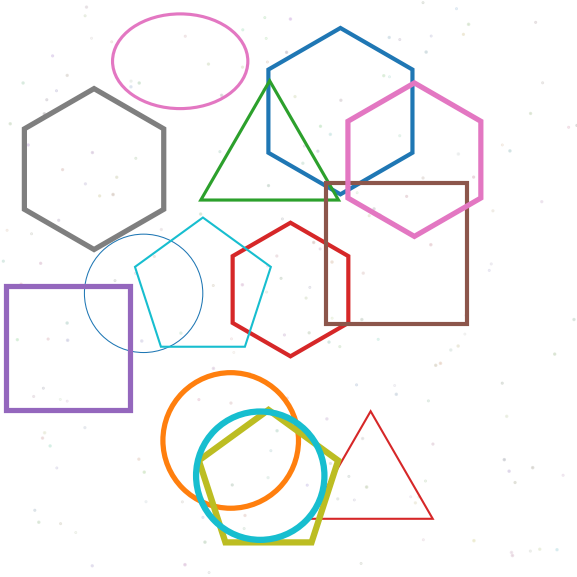[{"shape": "circle", "thickness": 0.5, "radius": 0.51, "center": [0.249, 0.491]}, {"shape": "hexagon", "thickness": 2, "radius": 0.72, "center": [0.589, 0.807]}, {"shape": "circle", "thickness": 2.5, "radius": 0.59, "center": [0.399, 0.236]}, {"shape": "triangle", "thickness": 1.5, "radius": 0.69, "center": [0.467, 0.722]}, {"shape": "triangle", "thickness": 1, "radius": 0.62, "center": [0.642, 0.163]}, {"shape": "hexagon", "thickness": 2, "radius": 0.58, "center": [0.503, 0.498]}, {"shape": "square", "thickness": 2.5, "radius": 0.54, "center": [0.117, 0.397]}, {"shape": "square", "thickness": 2, "radius": 0.61, "center": [0.687, 0.561]}, {"shape": "oval", "thickness": 1.5, "radius": 0.59, "center": [0.312, 0.893]}, {"shape": "hexagon", "thickness": 2.5, "radius": 0.66, "center": [0.718, 0.723]}, {"shape": "hexagon", "thickness": 2.5, "radius": 0.7, "center": [0.163, 0.706]}, {"shape": "pentagon", "thickness": 3, "radius": 0.63, "center": [0.465, 0.163]}, {"shape": "pentagon", "thickness": 1, "radius": 0.62, "center": [0.351, 0.499]}, {"shape": "circle", "thickness": 3, "radius": 0.56, "center": [0.451, 0.175]}]